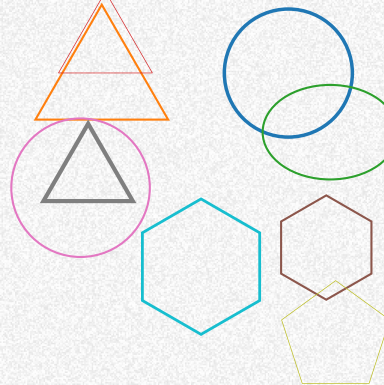[{"shape": "circle", "thickness": 2.5, "radius": 0.83, "center": [0.749, 0.81]}, {"shape": "triangle", "thickness": 1.5, "radius": 0.99, "center": [0.264, 0.789]}, {"shape": "oval", "thickness": 1.5, "radius": 0.88, "center": [0.858, 0.657]}, {"shape": "triangle", "thickness": 0.5, "radius": 0.7, "center": [0.274, 0.881]}, {"shape": "hexagon", "thickness": 1.5, "radius": 0.68, "center": [0.847, 0.357]}, {"shape": "circle", "thickness": 1.5, "radius": 0.9, "center": [0.209, 0.512]}, {"shape": "triangle", "thickness": 3, "radius": 0.67, "center": [0.229, 0.545]}, {"shape": "pentagon", "thickness": 0.5, "radius": 0.74, "center": [0.872, 0.123]}, {"shape": "hexagon", "thickness": 2, "radius": 0.88, "center": [0.522, 0.307]}]